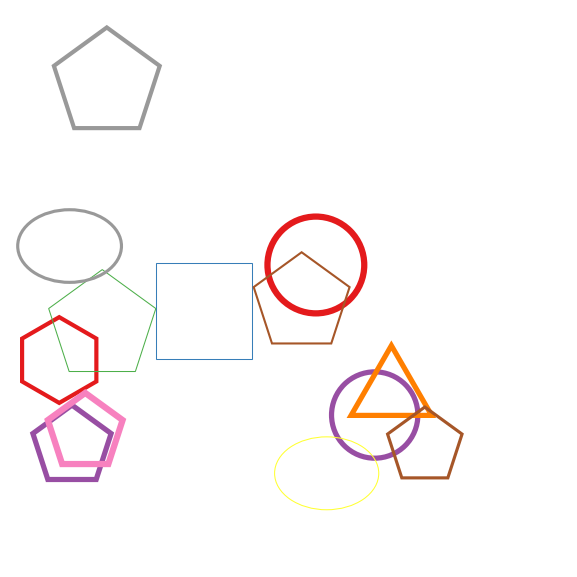[{"shape": "circle", "thickness": 3, "radius": 0.42, "center": [0.547, 0.54]}, {"shape": "hexagon", "thickness": 2, "radius": 0.37, "center": [0.103, 0.376]}, {"shape": "square", "thickness": 0.5, "radius": 0.42, "center": [0.353, 0.461]}, {"shape": "pentagon", "thickness": 0.5, "radius": 0.49, "center": [0.177, 0.435]}, {"shape": "pentagon", "thickness": 2.5, "radius": 0.36, "center": [0.125, 0.226]}, {"shape": "circle", "thickness": 2.5, "radius": 0.37, "center": [0.649, 0.28]}, {"shape": "triangle", "thickness": 2.5, "radius": 0.4, "center": [0.678, 0.32]}, {"shape": "oval", "thickness": 0.5, "radius": 0.45, "center": [0.566, 0.18]}, {"shape": "pentagon", "thickness": 1.5, "radius": 0.34, "center": [0.736, 0.227]}, {"shape": "pentagon", "thickness": 1, "radius": 0.44, "center": [0.522, 0.475]}, {"shape": "pentagon", "thickness": 3, "radius": 0.34, "center": [0.148, 0.251]}, {"shape": "oval", "thickness": 1.5, "radius": 0.45, "center": [0.12, 0.573]}, {"shape": "pentagon", "thickness": 2, "radius": 0.48, "center": [0.185, 0.855]}]